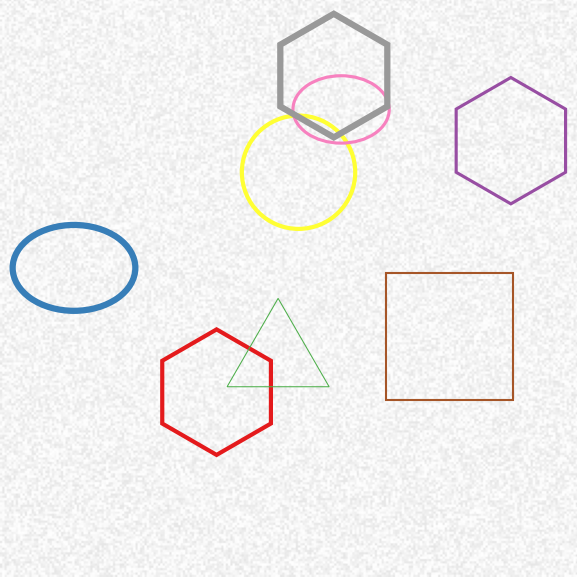[{"shape": "hexagon", "thickness": 2, "radius": 0.54, "center": [0.375, 0.32]}, {"shape": "oval", "thickness": 3, "radius": 0.53, "center": [0.128, 0.535]}, {"shape": "triangle", "thickness": 0.5, "radius": 0.51, "center": [0.482, 0.38]}, {"shape": "hexagon", "thickness": 1.5, "radius": 0.55, "center": [0.885, 0.756]}, {"shape": "circle", "thickness": 2, "radius": 0.49, "center": [0.517, 0.701]}, {"shape": "square", "thickness": 1, "radius": 0.55, "center": [0.779, 0.416]}, {"shape": "oval", "thickness": 1.5, "radius": 0.42, "center": [0.591, 0.81]}, {"shape": "hexagon", "thickness": 3, "radius": 0.53, "center": [0.578, 0.868]}]